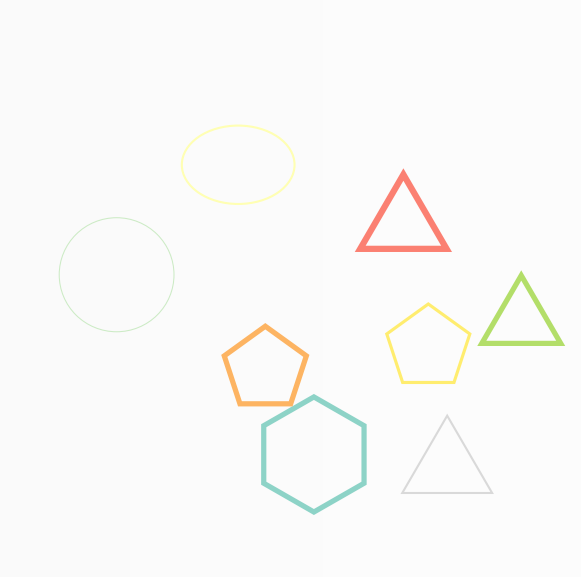[{"shape": "hexagon", "thickness": 2.5, "radius": 0.5, "center": [0.54, 0.212]}, {"shape": "oval", "thickness": 1, "radius": 0.48, "center": [0.41, 0.714]}, {"shape": "triangle", "thickness": 3, "radius": 0.43, "center": [0.694, 0.611]}, {"shape": "pentagon", "thickness": 2.5, "radius": 0.37, "center": [0.456, 0.36]}, {"shape": "triangle", "thickness": 2.5, "radius": 0.39, "center": [0.897, 0.444]}, {"shape": "triangle", "thickness": 1, "radius": 0.45, "center": [0.769, 0.19]}, {"shape": "circle", "thickness": 0.5, "radius": 0.49, "center": [0.201, 0.523]}, {"shape": "pentagon", "thickness": 1.5, "radius": 0.38, "center": [0.737, 0.398]}]